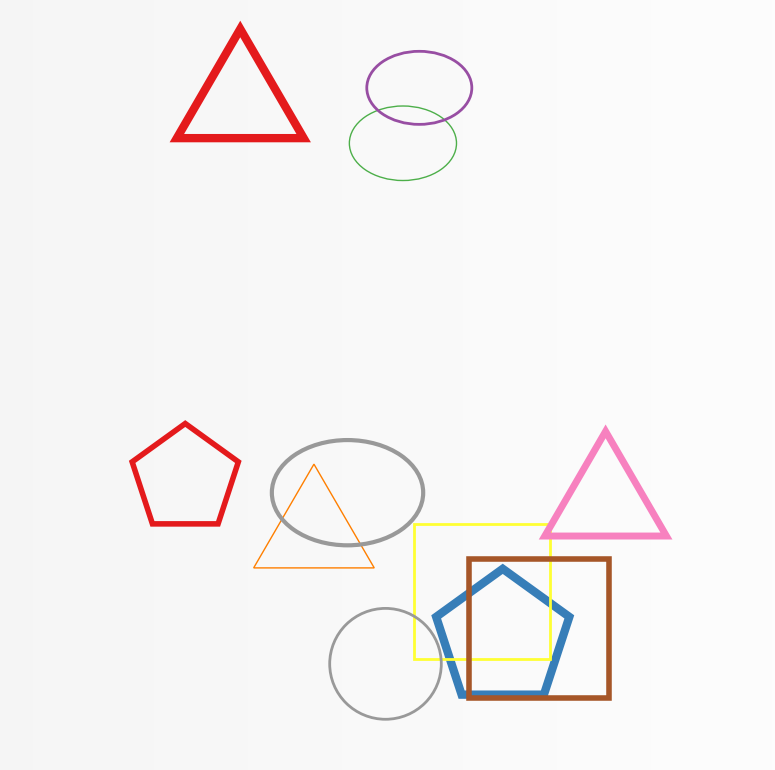[{"shape": "pentagon", "thickness": 2, "radius": 0.36, "center": [0.239, 0.378]}, {"shape": "triangle", "thickness": 3, "radius": 0.47, "center": [0.31, 0.868]}, {"shape": "pentagon", "thickness": 3, "radius": 0.45, "center": [0.649, 0.171]}, {"shape": "oval", "thickness": 0.5, "radius": 0.35, "center": [0.52, 0.814]}, {"shape": "oval", "thickness": 1, "radius": 0.34, "center": [0.541, 0.886]}, {"shape": "triangle", "thickness": 0.5, "radius": 0.45, "center": [0.405, 0.307]}, {"shape": "square", "thickness": 1, "radius": 0.44, "center": [0.622, 0.232]}, {"shape": "square", "thickness": 2, "radius": 0.45, "center": [0.696, 0.184]}, {"shape": "triangle", "thickness": 2.5, "radius": 0.45, "center": [0.781, 0.349]}, {"shape": "circle", "thickness": 1, "radius": 0.36, "center": [0.497, 0.138]}, {"shape": "oval", "thickness": 1.5, "radius": 0.49, "center": [0.448, 0.36]}]